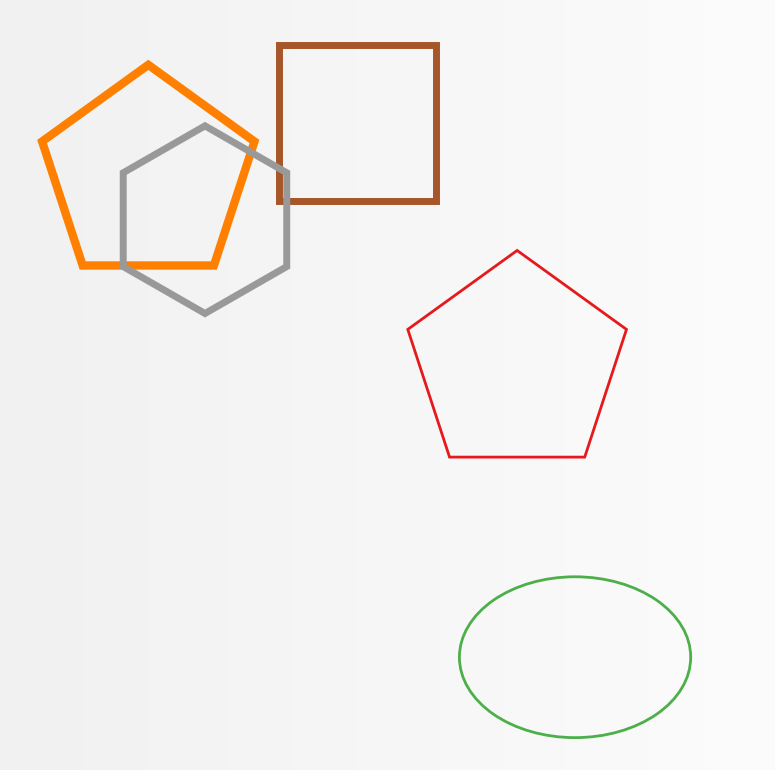[{"shape": "pentagon", "thickness": 1, "radius": 0.74, "center": [0.667, 0.526]}, {"shape": "oval", "thickness": 1, "radius": 0.75, "center": [0.742, 0.146]}, {"shape": "pentagon", "thickness": 3, "radius": 0.72, "center": [0.191, 0.772]}, {"shape": "square", "thickness": 2.5, "radius": 0.5, "center": [0.461, 0.84]}, {"shape": "hexagon", "thickness": 2.5, "radius": 0.61, "center": [0.264, 0.715]}]